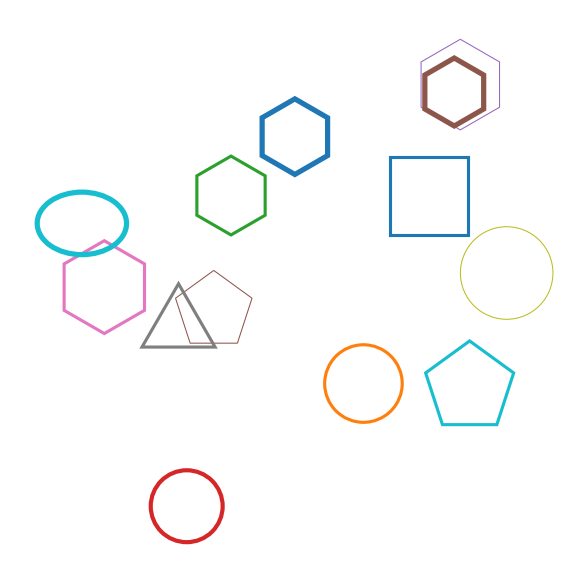[{"shape": "hexagon", "thickness": 2.5, "radius": 0.33, "center": [0.511, 0.762]}, {"shape": "square", "thickness": 1.5, "radius": 0.34, "center": [0.742, 0.66]}, {"shape": "circle", "thickness": 1.5, "radius": 0.34, "center": [0.629, 0.335]}, {"shape": "hexagon", "thickness": 1.5, "radius": 0.34, "center": [0.4, 0.661]}, {"shape": "circle", "thickness": 2, "radius": 0.31, "center": [0.323, 0.123]}, {"shape": "hexagon", "thickness": 0.5, "radius": 0.39, "center": [0.797, 0.853]}, {"shape": "hexagon", "thickness": 2.5, "radius": 0.29, "center": [0.787, 0.84]}, {"shape": "pentagon", "thickness": 0.5, "radius": 0.35, "center": [0.37, 0.461]}, {"shape": "hexagon", "thickness": 1.5, "radius": 0.4, "center": [0.181, 0.502]}, {"shape": "triangle", "thickness": 1.5, "radius": 0.37, "center": [0.309, 0.435]}, {"shape": "circle", "thickness": 0.5, "radius": 0.4, "center": [0.877, 0.526]}, {"shape": "oval", "thickness": 2.5, "radius": 0.39, "center": [0.142, 0.612]}, {"shape": "pentagon", "thickness": 1.5, "radius": 0.4, "center": [0.813, 0.329]}]